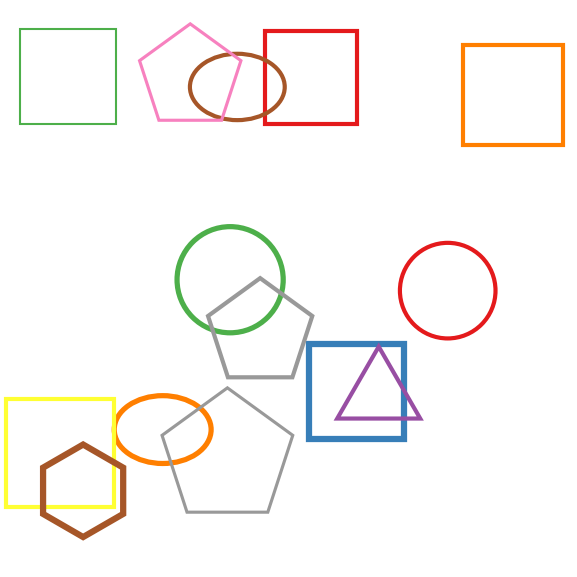[{"shape": "circle", "thickness": 2, "radius": 0.41, "center": [0.775, 0.496]}, {"shape": "square", "thickness": 2, "radius": 0.4, "center": [0.538, 0.865]}, {"shape": "square", "thickness": 3, "radius": 0.41, "center": [0.617, 0.321]}, {"shape": "circle", "thickness": 2.5, "radius": 0.46, "center": [0.398, 0.515]}, {"shape": "square", "thickness": 1, "radius": 0.41, "center": [0.118, 0.867]}, {"shape": "triangle", "thickness": 2, "radius": 0.42, "center": [0.656, 0.316]}, {"shape": "oval", "thickness": 2.5, "radius": 0.42, "center": [0.282, 0.255]}, {"shape": "square", "thickness": 2, "radius": 0.43, "center": [0.889, 0.834]}, {"shape": "square", "thickness": 2, "radius": 0.47, "center": [0.104, 0.214]}, {"shape": "hexagon", "thickness": 3, "radius": 0.4, "center": [0.144, 0.149]}, {"shape": "oval", "thickness": 2, "radius": 0.41, "center": [0.411, 0.849]}, {"shape": "pentagon", "thickness": 1.5, "radius": 0.46, "center": [0.329, 0.866]}, {"shape": "pentagon", "thickness": 2, "radius": 0.47, "center": [0.451, 0.423]}, {"shape": "pentagon", "thickness": 1.5, "radius": 0.59, "center": [0.394, 0.209]}]